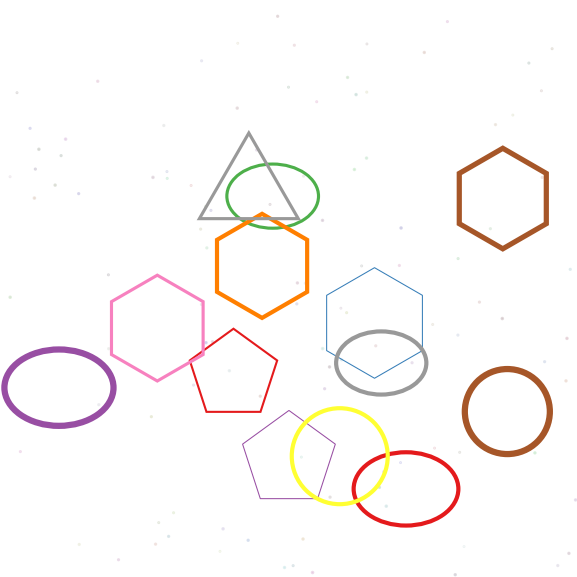[{"shape": "oval", "thickness": 2, "radius": 0.45, "center": [0.703, 0.153]}, {"shape": "pentagon", "thickness": 1, "radius": 0.4, "center": [0.404, 0.35]}, {"shape": "hexagon", "thickness": 0.5, "radius": 0.48, "center": [0.649, 0.44]}, {"shape": "oval", "thickness": 1.5, "radius": 0.4, "center": [0.472, 0.66]}, {"shape": "oval", "thickness": 3, "radius": 0.47, "center": [0.102, 0.328]}, {"shape": "pentagon", "thickness": 0.5, "radius": 0.42, "center": [0.5, 0.204]}, {"shape": "hexagon", "thickness": 2, "radius": 0.45, "center": [0.454, 0.539]}, {"shape": "circle", "thickness": 2, "radius": 0.42, "center": [0.588, 0.209]}, {"shape": "hexagon", "thickness": 2.5, "radius": 0.44, "center": [0.871, 0.655]}, {"shape": "circle", "thickness": 3, "radius": 0.37, "center": [0.879, 0.286]}, {"shape": "hexagon", "thickness": 1.5, "radius": 0.46, "center": [0.272, 0.431]}, {"shape": "oval", "thickness": 2, "radius": 0.39, "center": [0.66, 0.371]}, {"shape": "triangle", "thickness": 1.5, "radius": 0.49, "center": [0.431, 0.67]}]